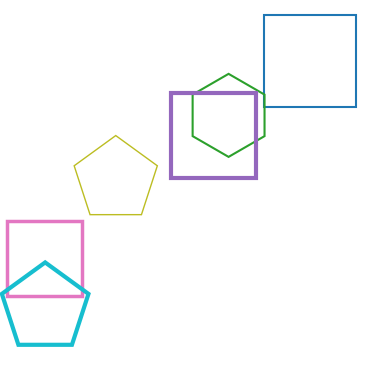[{"shape": "square", "thickness": 1.5, "radius": 0.6, "center": [0.804, 0.842]}, {"shape": "hexagon", "thickness": 1.5, "radius": 0.54, "center": [0.594, 0.7]}, {"shape": "square", "thickness": 3, "radius": 0.55, "center": [0.555, 0.648]}, {"shape": "square", "thickness": 2.5, "radius": 0.49, "center": [0.115, 0.328]}, {"shape": "pentagon", "thickness": 1, "radius": 0.57, "center": [0.301, 0.534]}, {"shape": "pentagon", "thickness": 3, "radius": 0.59, "center": [0.117, 0.2]}]